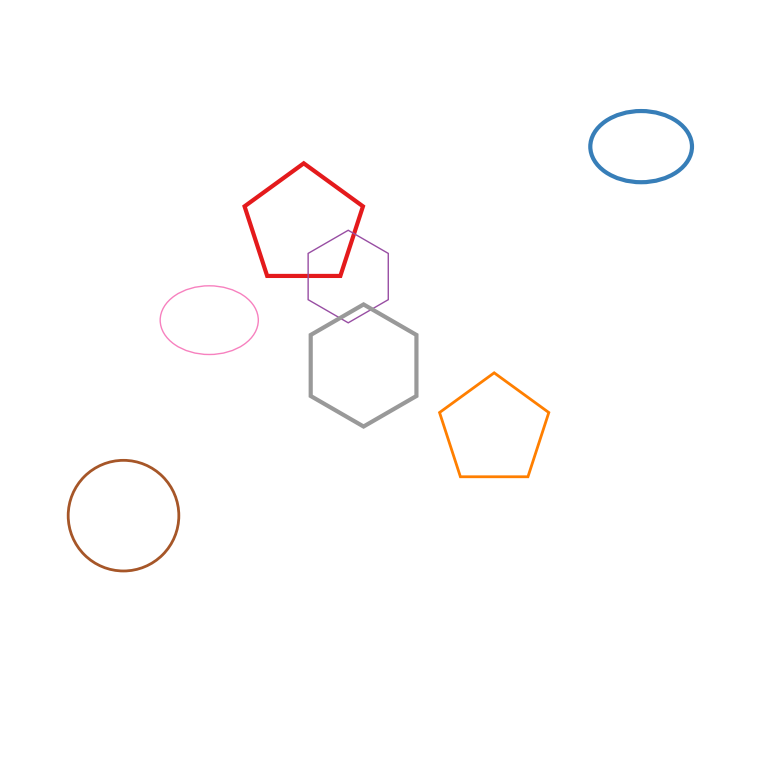[{"shape": "pentagon", "thickness": 1.5, "radius": 0.4, "center": [0.394, 0.707]}, {"shape": "oval", "thickness": 1.5, "radius": 0.33, "center": [0.833, 0.81]}, {"shape": "hexagon", "thickness": 0.5, "radius": 0.3, "center": [0.452, 0.641]}, {"shape": "pentagon", "thickness": 1, "radius": 0.37, "center": [0.642, 0.441]}, {"shape": "circle", "thickness": 1, "radius": 0.36, "center": [0.16, 0.33]}, {"shape": "oval", "thickness": 0.5, "radius": 0.32, "center": [0.272, 0.584]}, {"shape": "hexagon", "thickness": 1.5, "radius": 0.4, "center": [0.472, 0.525]}]